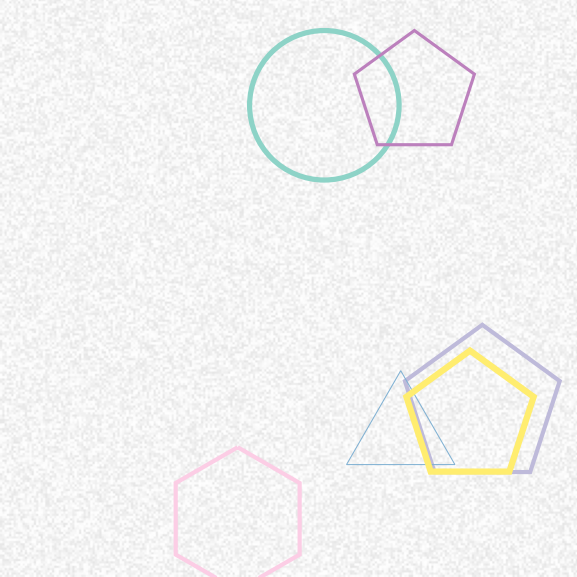[{"shape": "circle", "thickness": 2.5, "radius": 0.65, "center": [0.562, 0.817]}, {"shape": "pentagon", "thickness": 2, "radius": 0.7, "center": [0.835, 0.296]}, {"shape": "triangle", "thickness": 0.5, "radius": 0.54, "center": [0.694, 0.249]}, {"shape": "hexagon", "thickness": 2, "radius": 0.62, "center": [0.412, 0.101]}, {"shape": "pentagon", "thickness": 1.5, "radius": 0.55, "center": [0.718, 0.837]}, {"shape": "pentagon", "thickness": 3, "radius": 0.58, "center": [0.814, 0.276]}]